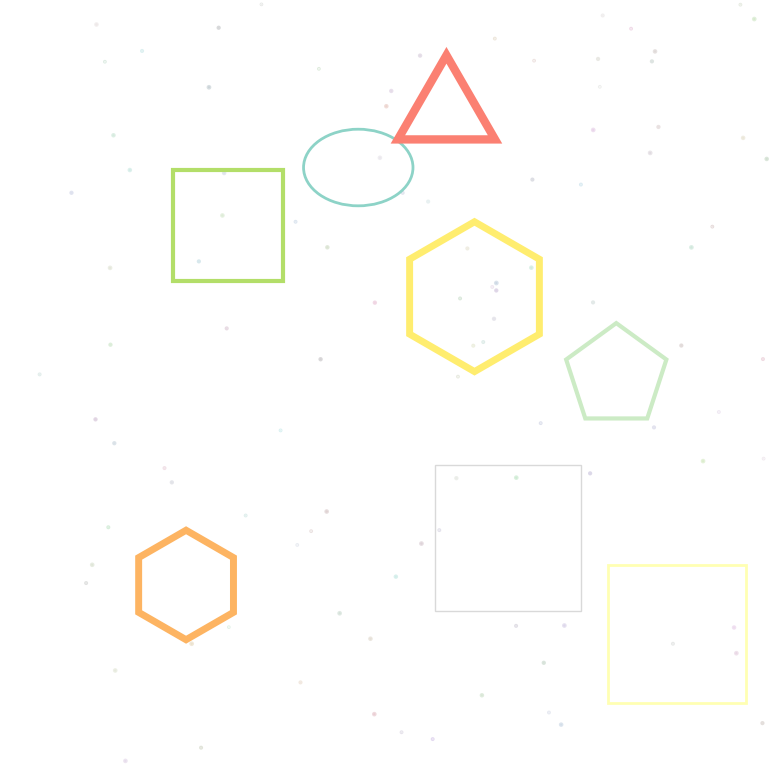[{"shape": "oval", "thickness": 1, "radius": 0.36, "center": [0.465, 0.782]}, {"shape": "square", "thickness": 1, "radius": 0.45, "center": [0.879, 0.177]}, {"shape": "triangle", "thickness": 3, "radius": 0.36, "center": [0.58, 0.855]}, {"shape": "hexagon", "thickness": 2.5, "radius": 0.36, "center": [0.242, 0.24]}, {"shape": "square", "thickness": 1.5, "radius": 0.36, "center": [0.296, 0.707]}, {"shape": "square", "thickness": 0.5, "radius": 0.47, "center": [0.659, 0.301]}, {"shape": "pentagon", "thickness": 1.5, "radius": 0.34, "center": [0.8, 0.512]}, {"shape": "hexagon", "thickness": 2.5, "radius": 0.49, "center": [0.616, 0.615]}]